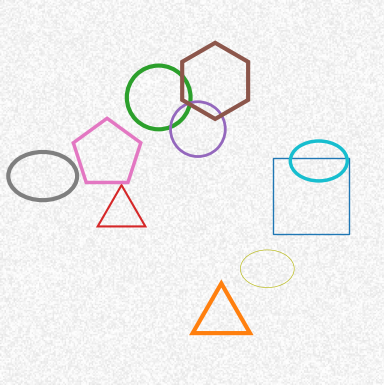[{"shape": "square", "thickness": 1, "radius": 0.5, "center": [0.807, 0.491]}, {"shape": "triangle", "thickness": 3, "radius": 0.43, "center": [0.575, 0.178]}, {"shape": "circle", "thickness": 3, "radius": 0.41, "center": [0.412, 0.747]}, {"shape": "triangle", "thickness": 1.5, "radius": 0.36, "center": [0.316, 0.448]}, {"shape": "circle", "thickness": 2, "radius": 0.36, "center": [0.514, 0.665]}, {"shape": "hexagon", "thickness": 3, "radius": 0.49, "center": [0.559, 0.79]}, {"shape": "pentagon", "thickness": 2.5, "radius": 0.46, "center": [0.278, 0.601]}, {"shape": "oval", "thickness": 3, "radius": 0.45, "center": [0.111, 0.543]}, {"shape": "oval", "thickness": 0.5, "radius": 0.35, "center": [0.694, 0.302]}, {"shape": "oval", "thickness": 2.5, "radius": 0.37, "center": [0.828, 0.582]}]